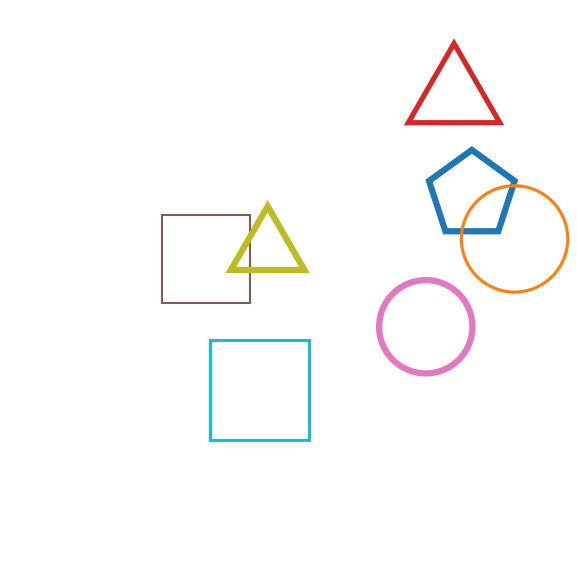[{"shape": "pentagon", "thickness": 3, "radius": 0.39, "center": [0.817, 0.662]}, {"shape": "circle", "thickness": 1.5, "radius": 0.46, "center": [0.891, 0.585]}, {"shape": "triangle", "thickness": 2.5, "radius": 0.46, "center": [0.786, 0.832]}, {"shape": "square", "thickness": 1, "radius": 0.38, "center": [0.357, 0.55]}, {"shape": "circle", "thickness": 3, "radius": 0.4, "center": [0.737, 0.433]}, {"shape": "triangle", "thickness": 3, "radius": 0.37, "center": [0.464, 0.568]}, {"shape": "square", "thickness": 1.5, "radius": 0.43, "center": [0.449, 0.324]}]